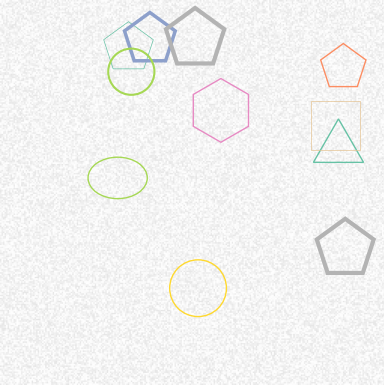[{"shape": "triangle", "thickness": 1, "radius": 0.38, "center": [0.879, 0.616]}, {"shape": "pentagon", "thickness": 0.5, "radius": 0.34, "center": [0.334, 0.876]}, {"shape": "pentagon", "thickness": 1, "radius": 0.31, "center": [0.892, 0.825]}, {"shape": "pentagon", "thickness": 2.5, "radius": 0.35, "center": [0.389, 0.898]}, {"shape": "hexagon", "thickness": 1, "radius": 0.41, "center": [0.574, 0.713]}, {"shape": "circle", "thickness": 1.5, "radius": 0.3, "center": [0.341, 0.814]}, {"shape": "oval", "thickness": 1, "radius": 0.38, "center": [0.306, 0.538]}, {"shape": "circle", "thickness": 1, "radius": 0.37, "center": [0.514, 0.251]}, {"shape": "square", "thickness": 0.5, "radius": 0.32, "center": [0.871, 0.674]}, {"shape": "pentagon", "thickness": 3, "radius": 0.39, "center": [0.897, 0.354]}, {"shape": "pentagon", "thickness": 3, "radius": 0.4, "center": [0.507, 0.9]}]